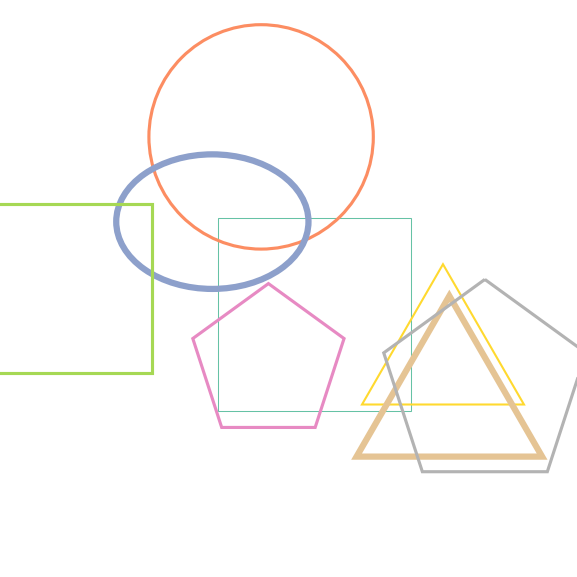[{"shape": "square", "thickness": 0.5, "radius": 0.83, "center": [0.545, 0.455]}, {"shape": "circle", "thickness": 1.5, "radius": 0.97, "center": [0.452, 0.762]}, {"shape": "oval", "thickness": 3, "radius": 0.83, "center": [0.368, 0.615]}, {"shape": "pentagon", "thickness": 1.5, "radius": 0.69, "center": [0.465, 0.37]}, {"shape": "square", "thickness": 1.5, "radius": 0.73, "center": [0.117, 0.5]}, {"shape": "triangle", "thickness": 1, "radius": 0.81, "center": [0.767, 0.38]}, {"shape": "triangle", "thickness": 3, "radius": 0.93, "center": [0.778, 0.301]}, {"shape": "pentagon", "thickness": 1.5, "radius": 0.92, "center": [0.84, 0.331]}]